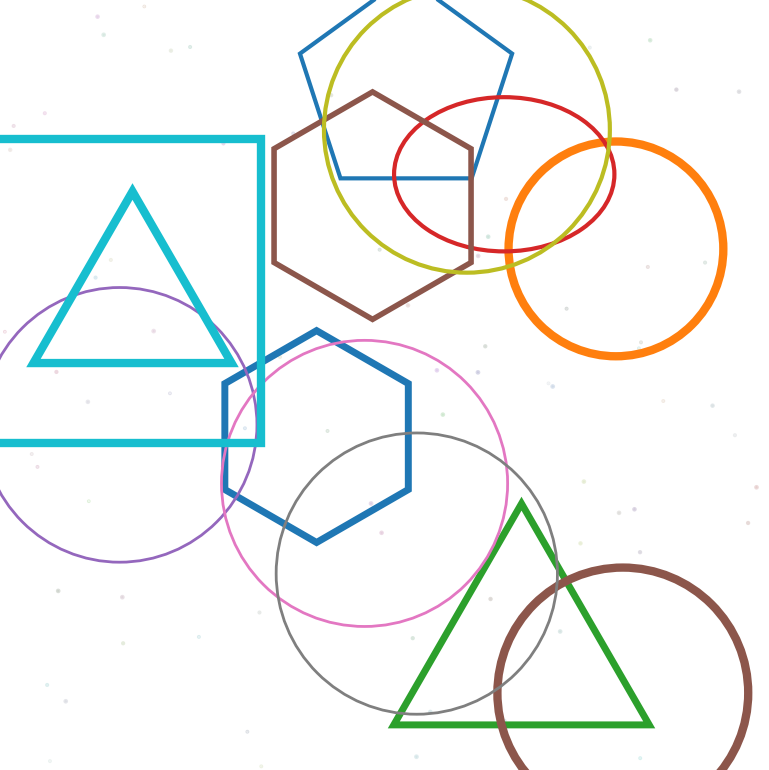[{"shape": "hexagon", "thickness": 2.5, "radius": 0.69, "center": [0.411, 0.433]}, {"shape": "pentagon", "thickness": 1.5, "radius": 0.72, "center": [0.527, 0.886]}, {"shape": "circle", "thickness": 3, "radius": 0.7, "center": [0.8, 0.677]}, {"shape": "triangle", "thickness": 2.5, "radius": 0.96, "center": [0.677, 0.154]}, {"shape": "oval", "thickness": 1.5, "radius": 0.72, "center": [0.655, 0.774]}, {"shape": "circle", "thickness": 1, "radius": 0.89, "center": [0.155, 0.448]}, {"shape": "circle", "thickness": 3, "radius": 0.81, "center": [0.809, 0.1]}, {"shape": "hexagon", "thickness": 2, "radius": 0.74, "center": [0.484, 0.733]}, {"shape": "circle", "thickness": 1, "radius": 0.93, "center": [0.473, 0.372]}, {"shape": "circle", "thickness": 1, "radius": 0.91, "center": [0.541, 0.255]}, {"shape": "circle", "thickness": 1.5, "radius": 0.93, "center": [0.606, 0.832]}, {"shape": "square", "thickness": 3, "radius": 0.99, "center": [0.141, 0.622]}, {"shape": "triangle", "thickness": 3, "radius": 0.74, "center": [0.172, 0.603]}]